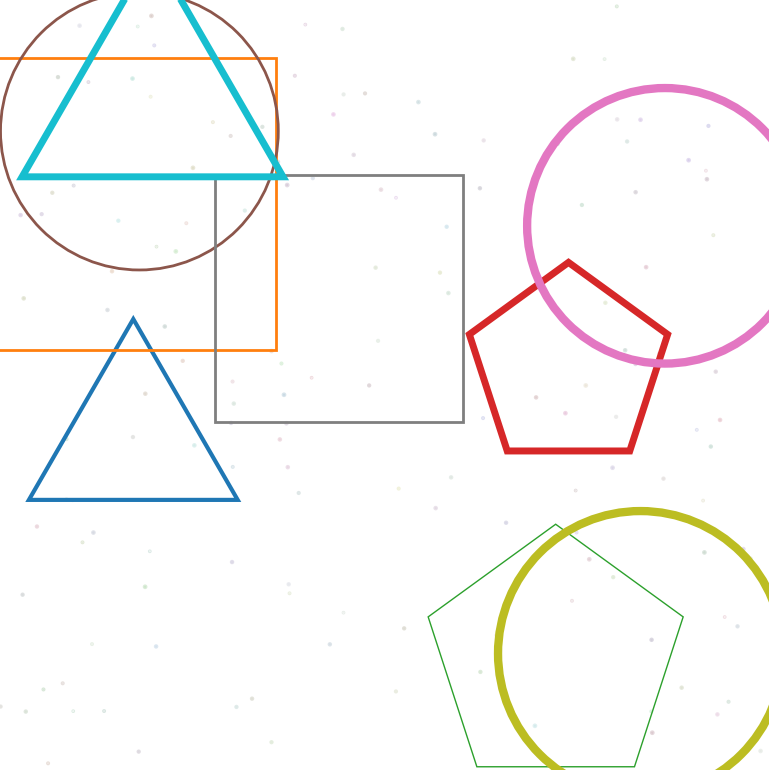[{"shape": "triangle", "thickness": 1.5, "radius": 0.78, "center": [0.173, 0.429]}, {"shape": "square", "thickness": 1, "radius": 0.95, "center": [0.168, 0.735]}, {"shape": "pentagon", "thickness": 0.5, "radius": 0.87, "center": [0.722, 0.145]}, {"shape": "pentagon", "thickness": 2.5, "radius": 0.68, "center": [0.738, 0.524]}, {"shape": "circle", "thickness": 1, "radius": 0.9, "center": [0.181, 0.83]}, {"shape": "circle", "thickness": 3, "radius": 0.89, "center": [0.863, 0.707]}, {"shape": "square", "thickness": 1, "radius": 0.8, "center": [0.44, 0.612]}, {"shape": "circle", "thickness": 3, "radius": 0.93, "center": [0.832, 0.151]}, {"shape": "triangle", "thickness": 2.5, "radius": 0.98, "center": [0.198, 0.868]}]